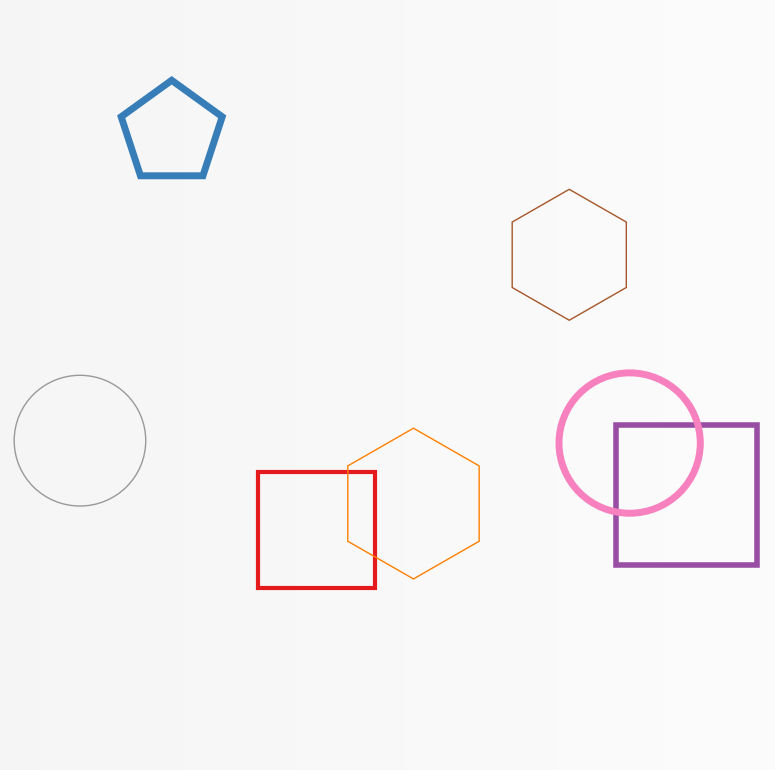[{"shape": "square", "thickness": 1.5, "radius": 0.38, "center": [0.409, 0.312]}, {"shape": "pentagon", "thickness": 2.5, "radius": 0.34, "center": [0.222, 0.827]}, {"shape": "square", "thickness": 2, "radius": 0.45, "center": [0.886, 0.357]}, {"shape": "hexagon", "thickness": 0.5, "radius": 0.49, "center": [0.534, 0.346]}, {"shape": "hexagon", "thickness": 0.5, "radius": 0.43, "center": [0.735, 0.669]}, {"shape": "circle", "thickness": 2.5, "radius": 0.46, "center": [0.812, 0.425]}, {"shape": "circle", "thickness": 0.5, "radius": 0.42, "center": [0.103, 0.428]}]